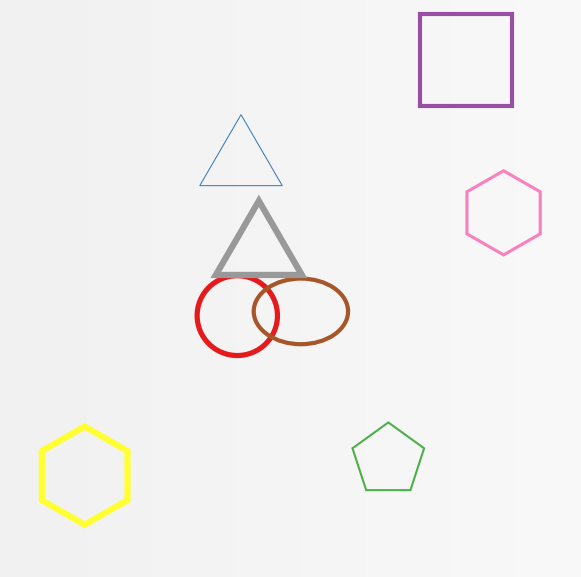[{"shape": "circle", "thickness": 2.5, "radius": 0.35, "center": [0.408, 0.453]}, {"shape": "triangle", "thickness": 0.5, "radius": 0.41, "center": [0.415, 0.719]}, {"shape": "pentagon", "thickness": 1, "radius": 0.32, "center": [0.668, 0.203]}, {"shape": "square", "thickness": 2, "radius": 0.4, "center": [0.802, 0.895]}, {"shape": "hexagon", "thickness": 3, "radius": 0.43, "center": [0.146, 0.176]}, {"shape": "oval", "thickness": 2, "radius": 0.41, "center": [0.518, 0.46]}, {"shape": "hexagon", "thickness": 1.5, "radius": 0.36, "center": [0.866, 0.631]}, {"shape": "triangle", "thickness": 3, "radius": 0.43, "center": [0.445, 0.566]}]